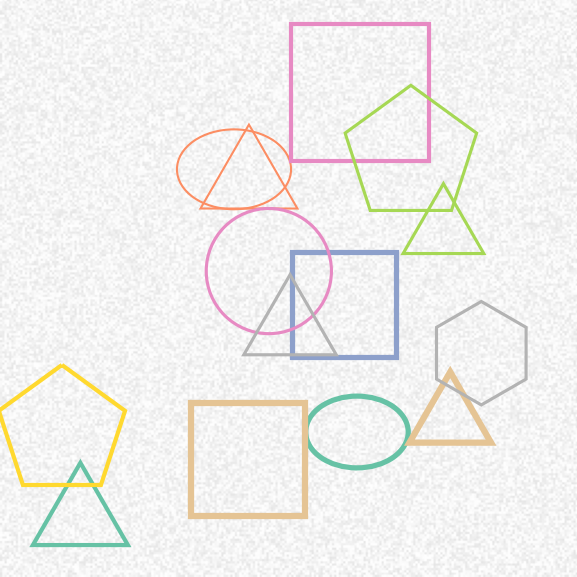[{"shape": "triangle", "thickness": 2, "radius": 0.47, "center": [0.139, 0.103]}, {"shape": "oval", "thickness": 2.5, "radius": 0.44, "center": [0.618, 0.251]}, {"shape": "triangle", "thickness": 1, "radius": 0.48, "center": [0.431, 0.686]}, {"shape": "oval", "thickness": 1, "radius": 0.49, "center": [0.405, 0.706]}, {"shape": "square", "thickness": 2.5, "radius": 0.45, "center": [0.596, 0.472]}, {"shape": "square", "thickness": 2, "radius": 0.6, "center": [0.624, 0.839]}, {"shape": "circle", "thickness": 1.5, "radius": 0.54, "center": [0.466, 0.53]}, {"shape": "triangle", "thickness": 1.5, "radius": 0.4, "center": [0.768, 0.6]}, {"shape": "pentagon", "thickness": 1.5, "radius": 0.6, "center": [0.711, 0.732]}, {"shape": "pentagon", "thickness": 2, "radius": 0.57, "center": [0.107, 0.252]}, {"shape": "square", "thickness": 3, "radius": 0.49, "center": [0.43, 0.203]}, {"shape": "triangle", "thickness": 3, "radius": 0.41, "center": [0.78, 0.273]}, {"shape": "hexagon", "thickness": 1.5, "radius": 0.45, "center": [0.833, 0.388]}, {"shape": "triangle", "thickness": 1.5, "radius": 0.46, "center": [0.502, 0.431]}]